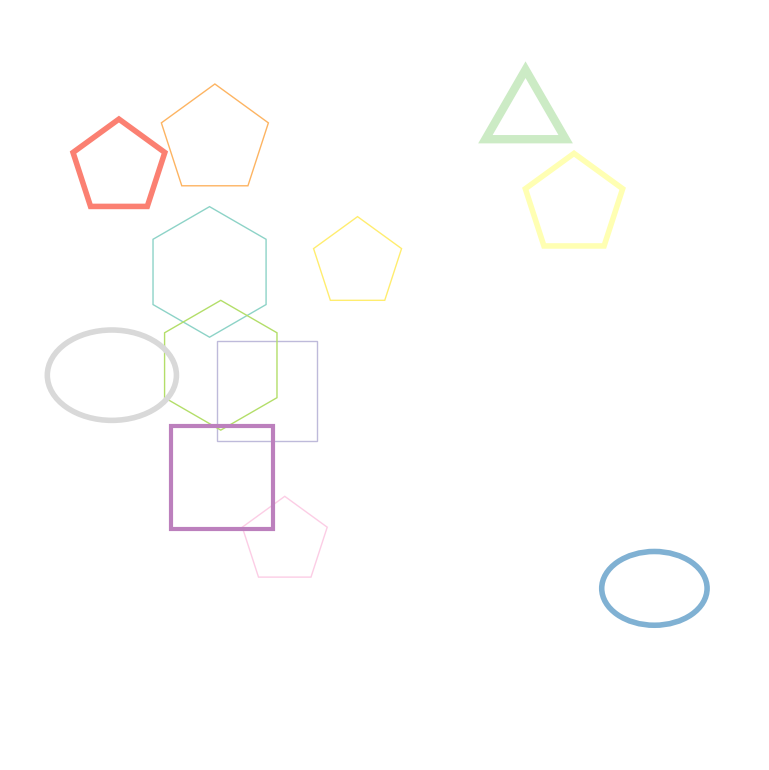[{"shape": "hexagon", "thickness": 0.5, "radius": 0.42, "center": [0.272, 0.647]}, {"shape": "pentagon", "thickness": 2, "radius": 0.33, "center": [0.745, 0.734]}, {"shape": "square", "thickness": 0.5, "radius": 0.33, "center": [0.346, 0.492]}, {"shape": "pentagon", "thickness": 2, "radius": 0.31, "center": [0.154, 0.783]}, {"shape": "oval", "thickness": 2, "radius": 0.34, "center": [0.85, 0.236]}, {"shape": "pentagon", "thickness": 0.5, "radius": 0.37, "center": [0.279, 0.818]}, {"shape": "hexagon", "thickness": 0.5, "radius": 0.42, "center": [0.287, 0.526]}, {"shape": "pentagon", "thickness": 0.5, "radius": 0.29, "center": [0.37, 0.297]}, {"shape": "oval", "thickness": 2, "radius": 0.42, "center": [0.145, 0.513]}, {"shape": "square", "thickness": 1.5, "radius": 0.33, "center": [0.288, 0.38]}, {"shape": "triangle", "thickness": 3, "radius": 0.3, "center": [0.683, 0.849]}, {"shape": "pentagon", "thickness": 0.5, "radius": 0.3, "center": [0.464, 0.659]}]